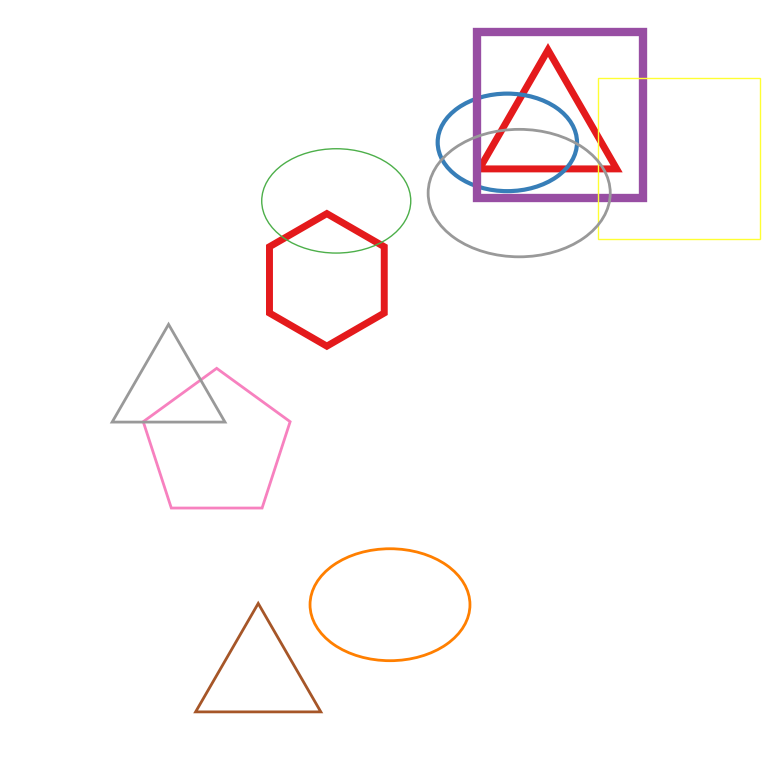[{"shape": "triangle", "thickness": 2.5, "radius": 0.51, "center": [0.712, 0.832]}, {"shape": "hexagon", "thickness": 2.5, "radius": 0.43, "center": [0.424, 0.637]}, {"shape": "oval", "thickness": 1.5, "radius": 0.45, "center": [0.659, 0.815]}, {"shape": "oval", "thickness": 0.5, "radius": 0.48, "center": [0.437, 0.739]}, {"shape": "square", "thickness": 3, "radius": 0.54, "center": [0.727, 0.851]}, {"shape": "oval", "thickness": 1, "radius": 0.52, "center": [0.506, 0.215]}, {"shape": "square", "thickness": 0.5, "radius": 0.53, "center": [0.882, 0.794]}, {"shape": "triangle", "thickness": 1, "radius": 0.47, "center": [0.335, 0.122]}, {"shape": "pentagon", "thickness": 1, "radius": 0.5, "center": [0.281, 0.421]}, {"shape": "oval", "thickness": 1, "radius": 0.59, "center": [0.674, 0.749]}, {"shape": "triangle", "thickness": 1, "radius": 0.42, "center": [0.219, 0.494]}]